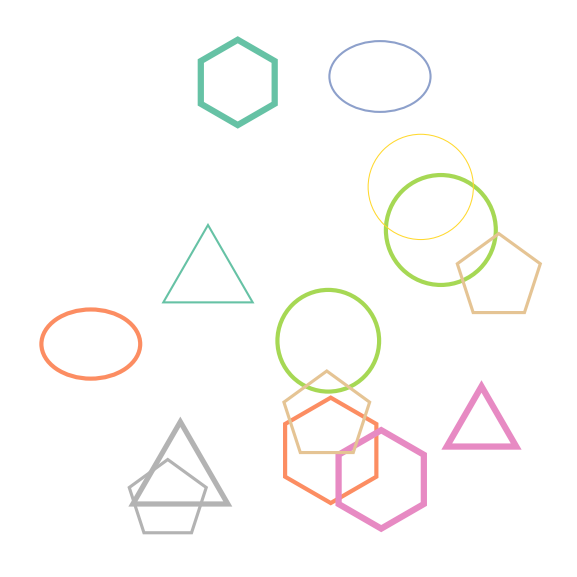[{"shape": "triangle", "thickness": 1, "radius": 0.45, "center": [0.36, 0.52]}, {"shape": "hexagon", "thickness": 3, "radius": 0.37, "center": [0.412, 0.856]}, {"shape": "oval", "thickness": 2, "radius": 0.43, "center": [0.157, 0.403]}, {"shape": "hexagon", "thickness": 2, "radius": 0.46, "center": [0.573, 0.219]}, {"shape": "oval", "thickness": 1, "radius": 0.44, "center": [0.658, 0.867]}, {"shape": "triangle", "thickness": 3, "radius": 0.35, "center": [0.834, 0.261]}, {"shape": "hexagon", "thickness": 3, "radius": 0.43, "center": [0.66, 0.169]}, {"shape": "circle", "thickness": 2, "radius": 0.44, "center": [0.568, 0.409]}, {"shape": "circle", "thickness": 2, "radius": 0.48, "center": [0.763, 0.601]}, {"shape": "circle", "thickness": 0.5, "radius": 0.46, "center": [0.729, 0.675]}, {"shape": "pentagon", "thickness": 1.5, "radius": 0.38, "center": [0.864, 0.519]}, {"shape": "pentagon", "thickness": 1.5, "radius": 0.39, "center": [0.566, 0.279]}, {"shape": "pentagon", "thickness": 1.5, "radius": 0.35, "center": [0.29, 0.133]}, {"shape": "triangle", "thickness": 2.5, "radius": 0.47, "center": [0.312, 0.174]}]